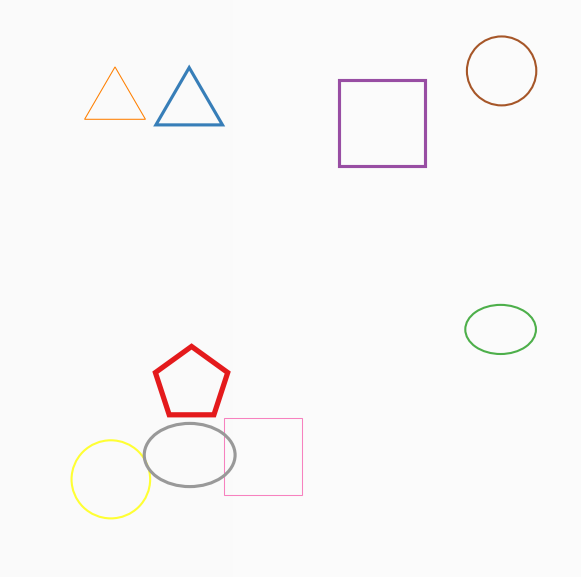[{"shape": "pentagon", "thickness": 2.5, "radius": 0.33, "center": [0.33, 0.334]}, {"shape": "triangle", "thickness": 1.5, "radius": 0.33, "center": [0.325, 0.816]}, {"shape": "oval", "thickness": 1, "radius": 0.3, "center": [0.861, 0.429]}, {"shape": "square", "thickness": 1.5, "radius": 0.37, "center": [0.657, 0.786]}, {"shape": "triangle", "thickness": 0.5, "radius": 0.3, "center": [0.198, 0.823]}, {"shape": "circle", "thickness": 1, "radius": 0.34, "center": [0.191, 0.169]}, {"shape": "circle", "thickness": 1, "radius": 0.3, "center": [0.863, 0.876]}, {"shape": "square", "thickness": 0.5, "radius": 0.33, "center": [0.452, 0.209]}, {"shape": "oval", "thickness": 1.5, "radius": 0.39, "center": [0.326, 0.211]}]